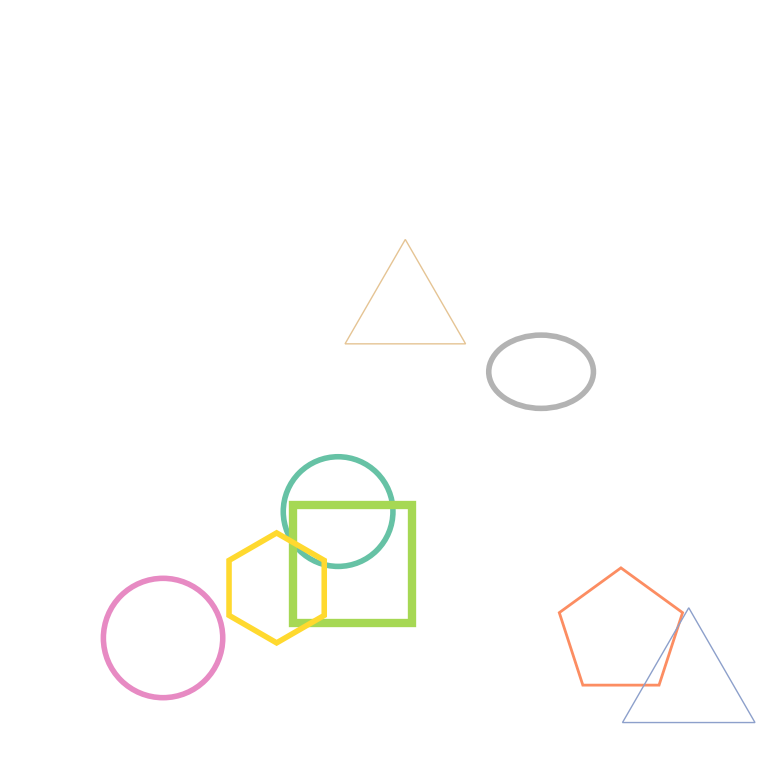[{"shape": "circle", "thickness": 2, "radius": 0.36, "center": [0.439, 0.336]}, {"shape": "pentagon", "thickness": 1, "radius": 0.42, "center": [0.806, 0.178]}, {"shape": "triangle", "thickness": 0.5, "radius": 0.5, "center": [0.894, 0.111]}, {"shape": "circle", "thickness": 2, "radius": 0.39, "center": [0.212, 0.171]}, {"shape": "square", "thickness": 3, "radius": 0.38, "center": [0.458, 0.268]}, {"shape": "hexagon", "thickness": 2, "radius": 0.36, "center": [0.359, 0.236]}, {"shape": "triangle", "thickness": 0.5, "radius": 0.45, "center": [0.526, 0.599]}, {"shape": "oval", "thickness": 2, "radius": 0.34, "center": [0.703, 0.517]}]